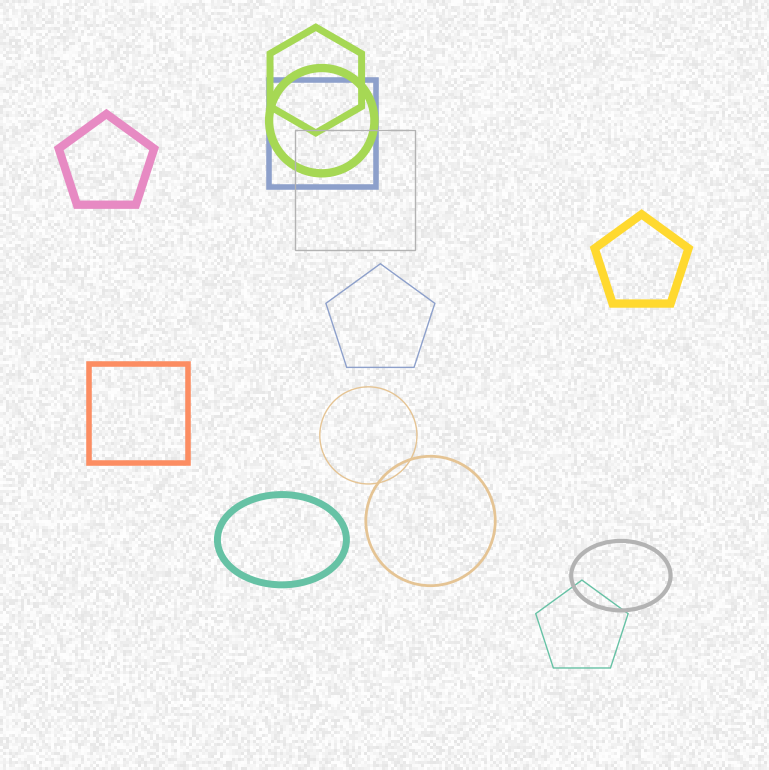[{"shape": "pentagon", "thickness": 0.5, "radius": 0.32, "center": [0.756, 0.184]}, {"shape": "oval", "thickness": 2.5, "radius": 0.42, "center": [0.366, 0.299]}, {"shape": "square", "thickness": 2, "radius": 0.32, "center": [0.18, 0.463]}, {"shape": "pentagon", "thickness": 0.5, "radius": 0.37, "center": [0.494, 0.583]}, {"shape": "square", "thickness": 2, "radius": 0.35, "center": [0.419, 0.827]}, {"shape": "pentagon", "thickness": 3, "radius": 0.33, "center": [0.138, 0.787]}, {"shape": "circle", "thickness": 3, "radius": 0.34, "center": [0.418, 0.843]}, {"shape": "hexagon", "thickness": 2.5, "radius": 0.34, "center": [0.41, 0.896]}, {"shape": "pentagon", "thickness": 3, "radius": 0.32, "center": [0.833, 0.658]}, {"shape": "circle", "thickness": 0.5, "radius": 0.32, "center": [0.478, 0.435]}, {"shape": "circle", "thickness": 1, "radius": 0.42, "center": [0.559, 0.323]}, {"shape": "square", "thickness": 0.5, "radius": 0.39, "center": [0.462, 0.754]}, {"shape": "oval", "thickness": 1.5, "radius": 0.32, "center": [0.806, 0.252]}]